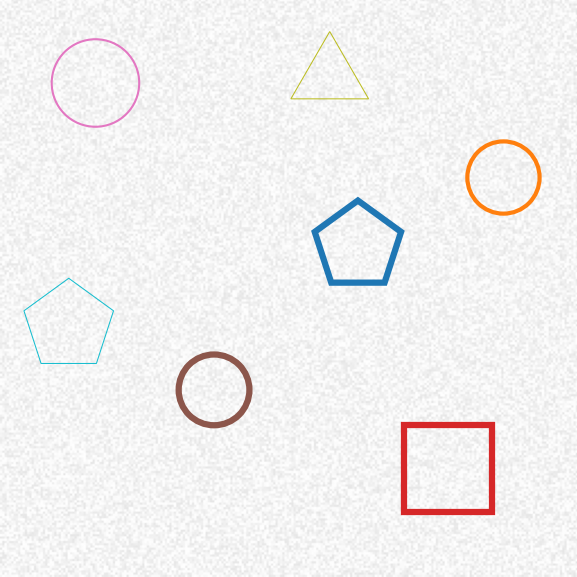[{"shape": "pentagon", "thickness": 3, "radius": 0.39, "center": [0.62, 0.573]}, {"shape": "circle", "thickness": 2, "radius": 0.31, "center": [0.872, 0.692]}, {"shape": "square", "thickness": 3, "radius": 0.38, "center": [0.776, 0.188]}, {"shape": "circle", "thickness": 3, "radius": 0.31, "center": [0.371, 0.324]}, {"shape": "circle", "thickness": 1, "radius": 0.38, "center": [0.165, 0.855]}, {"shape": "triangle", "thickness": 0.5, "radius": 0.39, "center": [0.571, 0.867]}, {"shape": "pentagon", "thickness": 0.5, "radius": 0.41, "center": [0.119, 0.436]}]